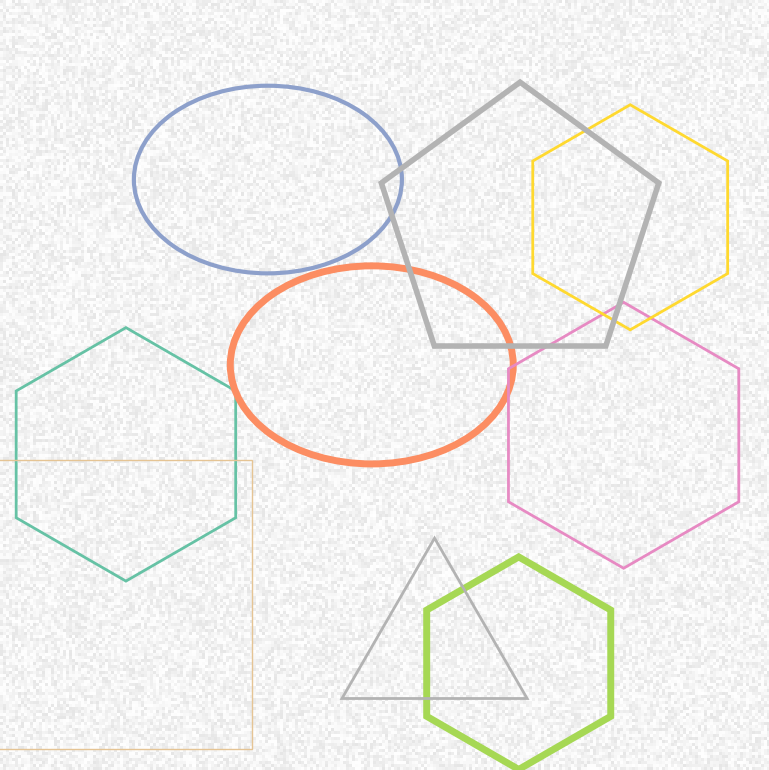[{"shape": "hexagon", "thickness": 1, "radius": 0.82, "center": [0.164, 0.41]}, {"shape": "oval", "thickness": 2.5, "radius": 0.92, "center": [0.483, 0.526]}, {"shape": "oval", "thickness": 1.5, "radius": 0.87, "center": [0.348, 0.767]}, {"shape": "hexagon", "thickness": 1, "radius": 0.86, "center": [0.81, 0.435]}, {"shape": "hexagon", "thickness": 2.5, "radius": 0.69, "center": [0.674, 0.139]}, {"shape": "hexagon", "thickness": 1, "radius": 0.73, "center": [0.818, 0.718]}, {"shape": "square", "thickness": 0.5, "radius": 0.94, "center": [0.14, 0.215]}, {"shape": "pentagon", "thickness": 2, "radius": 0.95, "center": [0.675, 0.704]}, {"shape": "triangle", "thickness": 1, "radius": 0.69, "center": [0.564, 0.162]}]